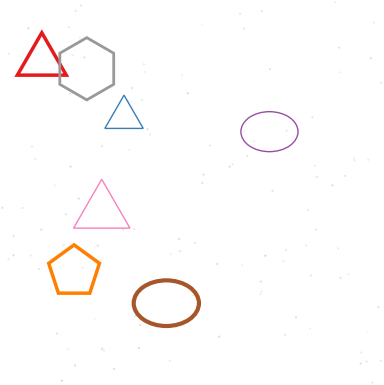[{"shape": "triangle", "thickness": 2.5, "radius": 0.37, "center": [0.109, 0.842]}, {"shape": "triangle", "thickness": 1, "radius": 0.29, "center": [0.322, 0.695]}, {"shape": "oval", "thickness": 1, "radius": 0.37, "center": [0.7, 0.658]}, {"shape": "pentagon", "thickness": 2.5, "radius": 0.35, "center": [0.192, 0.295]}, {"shape": "oval", "thickness": 3, "radius": 0.42, "center": [0.432, 0.212]}, {"shape": "triangle", "thickness": 1, "radius": 0.42, "center": [0.264, 0.45]}, {"shape": "hexagon", "thickness": 2, "radius": 0.4, "center": [0.225, 0.821]}]